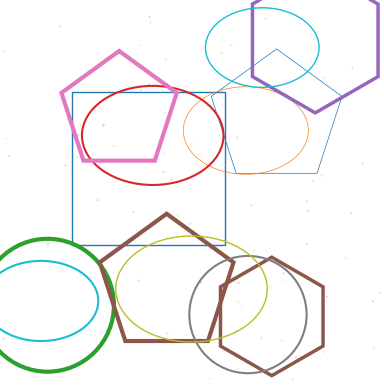[{"shape": "pentagon", "thickness": 0.5, "radius": 0.89, "center": [0.718, 0.694]}, {"shape": "square", "thickness": 1, "radius": 1.0, "center": [0.386, 0.562]}, {"shape": "oval", "thickness": 0.5, "radius": 0.81, "center": [0.639, 0.661]}, {"shape": "circle", "thickness": 3, "radius": 0.86, "center": [0.123, 0.207]}, {"shape": "oval", "thickness": 1.5, "radius": 0.92, "center": [0.397, 0.648]}, {"shape": "hexagon", "thickness": 2.5, "radius": 0.94, "center": [0.819, 0.895]}, {"shape": "hexagon", "thickness": 2.5, "radius": 0.77, "center": [0.706, 0.178]}, {"shape": "pentagon", "thickness": 3, "radius": 0.91, "center": [0.433, 0.262]}, {"shape": "pentagon", "thickness": 3, "radius": 0.79, "center": [0.309, 0.71]}, {"shape": "circle", "thickness": 1.5, "radius": 0.76, "center": [0.644, 0.183]}, {"shape": "oval", "thickness": 1, "radius": 0.98, "center": [0.497, 0.249]}, {"shape": "oval", "thickness": 1.5, "radius": 0.74, "center": [0.107, 0.218]}, {"shape": "oval", "thickness": 1, "radius": 0.74, "center": [0.681, 0.877]}]